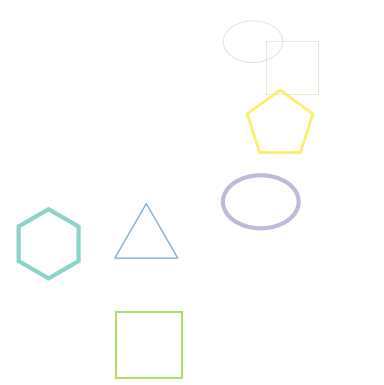[{"shape": "hexagon", "thickness": 3, "radius": 0.45, "center": [0.126, 0.367]}, {"shape": "oval", "thickness": 3, "radius": 0.49, "center": [0.677, 0.476]}, {"shape": "triangle", "thickness": 1, "radius": 0.47, "center": [0.38, 0.377]}, {"shape": "square", "thickness": 1.5, "radius": 0.43, "center": [0.388, 0.103]}, {"shape": "oval", "thickness": 0.5, "radius": 0.39, "center": [0.657, 0.892]}, {"shape": "square", "thickness": 0.5, "radius": 0.34, "center": [0.758, 0.824]}, {"shape": "pentagon", "thickness": 2, "radius": 0.45, "center": [0.728, 0.676]}]